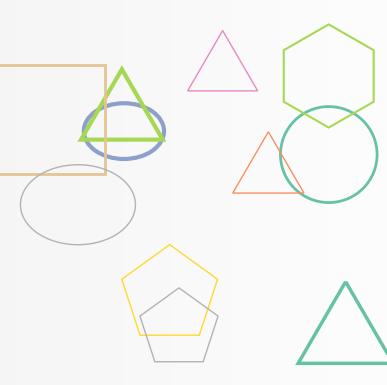[{"shape": "triangle", "thickness": 2.5, "radius": 0.71, "center": [0.892, 0.127]}, {"shape": "circle", "thickness": 2, "radius": 0.62, "center": [0.848, 0.599]}, {"shape": "triangle", "thickness": 1, "radius": 0.53, "center": [0.693, 0.552]}, {"shape": "oval", "thickness": 3, "radius": 0.52, "center": [0.32, 0.659]}, {"shape": "triangle", "thickness": 1, "radius": 0.52, "center": [0.575, 0.816]}, {"shape": "hexagon", "thickness": 1.5, "radius": 0.67, "center": [0.848, 0.803]}, {"shape": "triangle", "thickness": 3, "radius": 0.61, "center": [0.314, 0.698]}, {"shape": "pentagon", "thickness": 1, "radius": 0.65, "center": [0.438, 0.234]}, {"shape": "square", "thickness": 2, "radius": 0.71, "center": [0.129, 0.69]}, {"shape": "oval", "thickness": 1, "radius": 0.74, "center": [0.201, 0.468]}, {"shape": "pentagon", "thickness": 1, "radius": 0.53, "center": [0.462, 0.146]}]